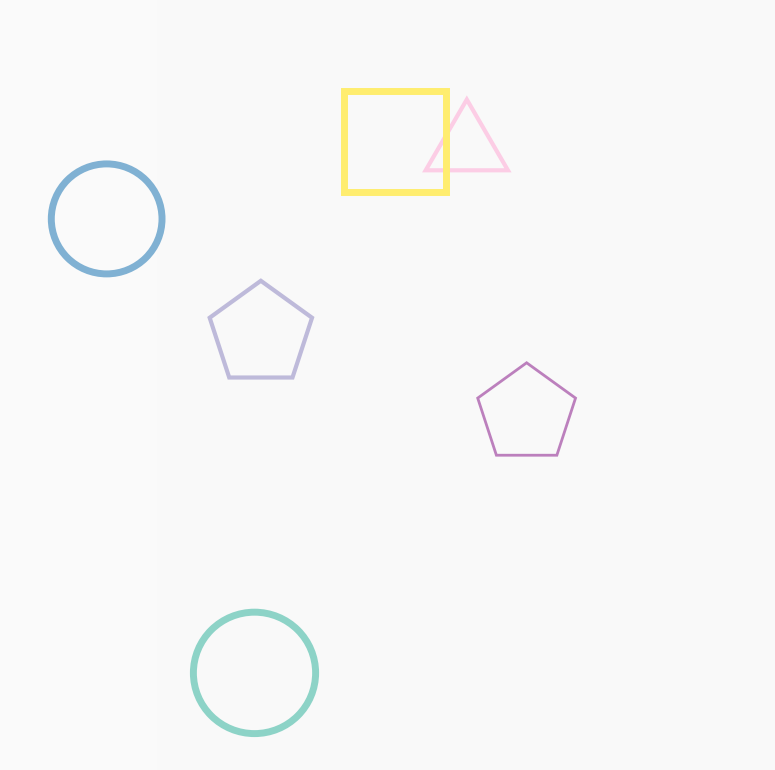[{"shape": "circle", "thickness": 2.5, "radius": 0.39, "center": [0.328, 0.126]}, {"shape": "pentagon", "thickness": 1.5, "radius": 0.35, "center": [0.337, 0.566]}, {"shape": "circle", "thickness": 2.5, "radius": 0.36, "center": [0.138, 0.716]}, {"shape": "triangle", "thickness": 1.5, "radius": 0.31, "center": [0.602, 0.809]}, {"shape": "pentagon", "thickness": 1, "radius": 0.33, "center": [0.68, 0.462]}, {"shape": "square", "thickness": 2.5, "radius": 0.33, "center": [0.51, 0.816]}]